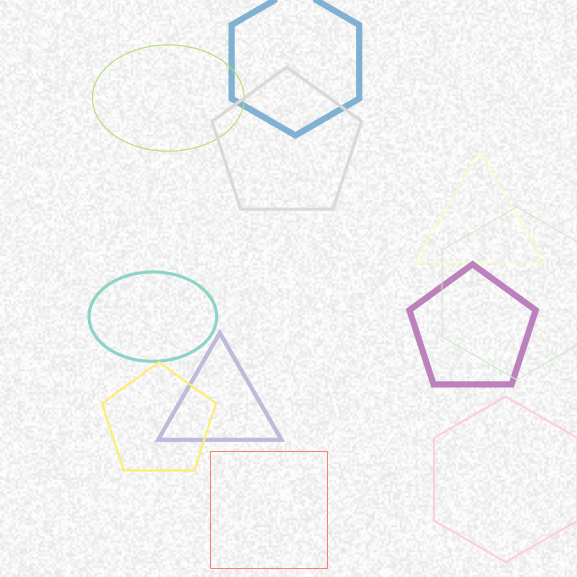[{"shape": "oval", "thickness": 1.5, "radius": 0.55, "center": [0.265, 0.451]}, {"shape": "triangle", "thickness": 0.5, "radius": 0.65, "center": [0.831, 0.609]}, {"shape": "triangle", "thickness": 2, "radius": 0.62, "center": [0.381, 0.299]}, {"shape": "square", "thickness": 0.5, "radius": 0.51, "center": [0.465, 0.117]}, {"shape": "hexagon", "thickness": 3, "radius": 0.64, "center": [0.512, 0.892]}, {"shape": "oval", "thickness": 0.5, "radius": 0.66, "center": [0.291, 0.829]}, {"shape": "hexagon", "thickness": 1, "radius": 0.72, "center": [0.876, 0.169]}, {"shape": "pentagon", "thickness": 1.5, "radius": 0.68, "center": [0.497, 0.747]}, {"shape": "pentagon", "thickness": 3, "radius": 0.57, "center": [0.818, 0.427]}, {"shape": "hexagon", "thickness": 0.5, "radius": 0.75, "center": [0.895, 0.491]}, {"shape": "pentagon", "thickness": 1, "radius": 0.52, "center": [0.275, 0.268]}]